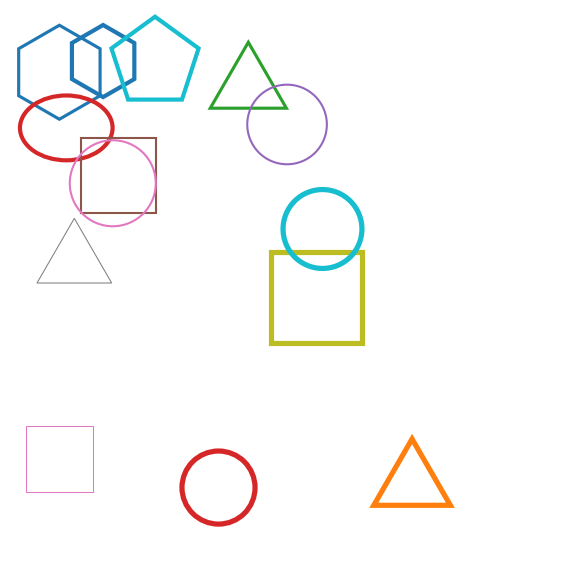[{"shape": "hexagon", "thickness": 2, "radius": 0.31, "center": [0.179, 0.893]}, {"shape": "hexagon", "thickness": 1.5, "radius": 0.41, "center": [0.103, 0.874]}, {"shape": "triangle", "thickness": 2.5, "radius": 0.38, "center": [0.714, 0.162]}, {"shape": "triangle", "thickness": 1.5, "radius": 0.38, "center": [0.43, 0.85]}, {"shape": "oval", "thickness": 2, "radius": 0.4, "center": [0.115, 0.778]}, {"shape": "circle", "thickness": 2.5, "radius": 0.32, "center": [0.378, 0.155]}, {"shape": "circle", "thickness": 1, "radius": 0.34, "center": [0.497, 0.784]}, {"shape": "square", "thickness": 1, "radius": 0.32, "center": [0.204, 0.695]}, {"shape": "square", "thickness": 0.5, "radius": 0.29, "center": [0.103, 0.205]}, {"shape": "circle", "thickness": 1, "radius": 0.37, "center": [0.195, 0.682]}, {"shape": "triangle", "thickness": 0.5, "radius": 0.37, "center": [0.129, 0.546]}, {"shape": "square", "thickness": 2.5, "radius": 0.39, "center": [0.548, 0.483]}, {"shape": "pentagon", "thickness": 2, "radius": 0.4, "center": [0.268, 0.891]}, {"shape": "circle", "thickness": 2.5, "radius": 0.34, "center": [0.558, 0.603]}]